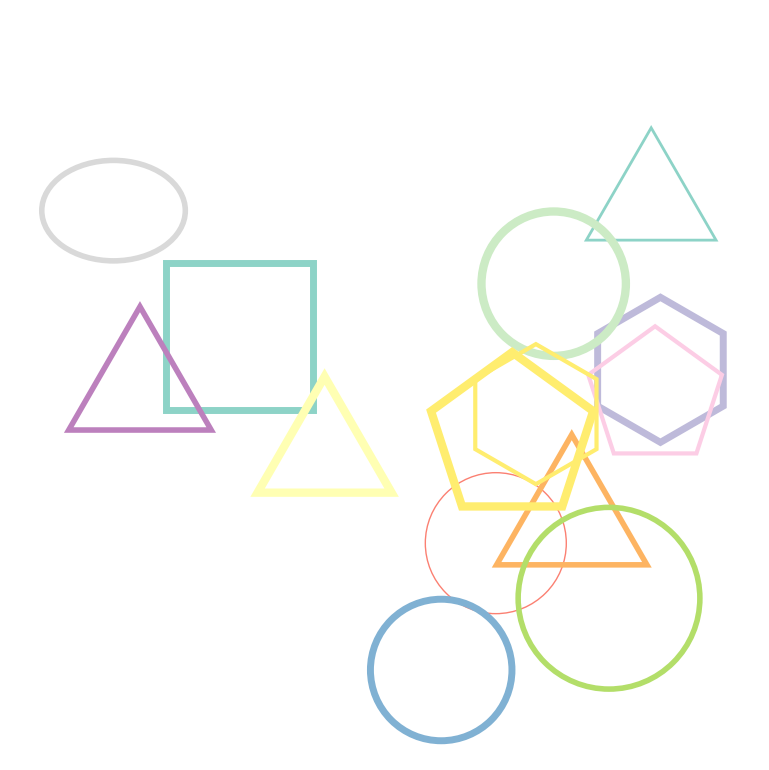[{"shape": "square", "thickness": 2.5, "radius": 0.48, "center": [0.311, 0.563]}, {"shape": "triangle", "thickness": 1, "radius": 0.49, "center": [0.846, 0.737]}, {"shape": "triangle", "thickness": 3, "radius": 0.5, "center": [0.422, 0.41]}, {"shape": "hexagon", "thickness": 2.5, "radius": 0.47, "center": [0.858, 0.52]}, {"shape": "circle", "thickness": 0.5, "radius": 0.46, "center": [0.644, 0.295]}, {"shape": "circle", "thickness": 2.5, "radius": 0.46, "center": [0.573, 0.13]}, {"shape": "triangle", "thickness": 2, "radius": 0.56, "center": [0.743, 0.323]}, {"shape": "circle", "thickness": 2, "radius": 0.59, "center": [0.791, 0.223]}, {"shape": "pentagon", "thickness": 1.5, "radius": 0.46, "center": [0.851, 0.485]}, {"shape": "oval", "thickness": 2, "radius": 0.47, "center": [0.147, 0.726]}, {"shape": "triangle", "thickness": 2, "radius": 0.53, "center": [0.182, 0.495]}, {"shape": "circle", "thickness": 3, "radius": 0.47, "center": [0.719, 0.632]}, {"shape": "hexagon", "thickness": 1.5, "radius": 0.45, "center": [0.696, 0.462]}, {"shape": "pentagon", "thickness": 3, "radius": 0.55, "center": [0.665, 0.432]}]